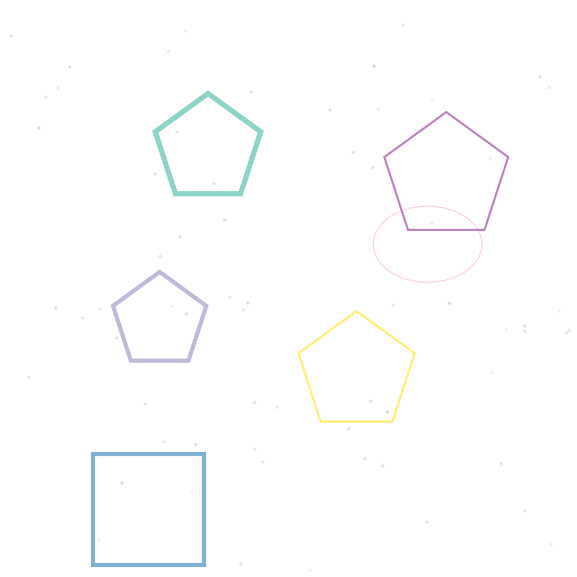[{"shape": "pentagon", "thickness": 2.5, "radius": 0.48, "center": [0.36, 0.741]}, {"shape": "pentagon", "thickness": 2, "radius": 0.42, "center": [0.276, 0.443]}, {"shape": "square", "thickness": 2, "radius": 0.48, "center": [0.258, 0.116]}, {"shape": "oval", "thickness": 0.5, "radius": 0.47, "center": [0.741, 0.576]}, {"shape": "pentagon", "thickness": 1, "radius": 0.56, "center": [0.773, 0.692]}, {"shape": "pentagon", "thickness": 1, "radius": 0.53, "center": [0.617, 0.355]}]